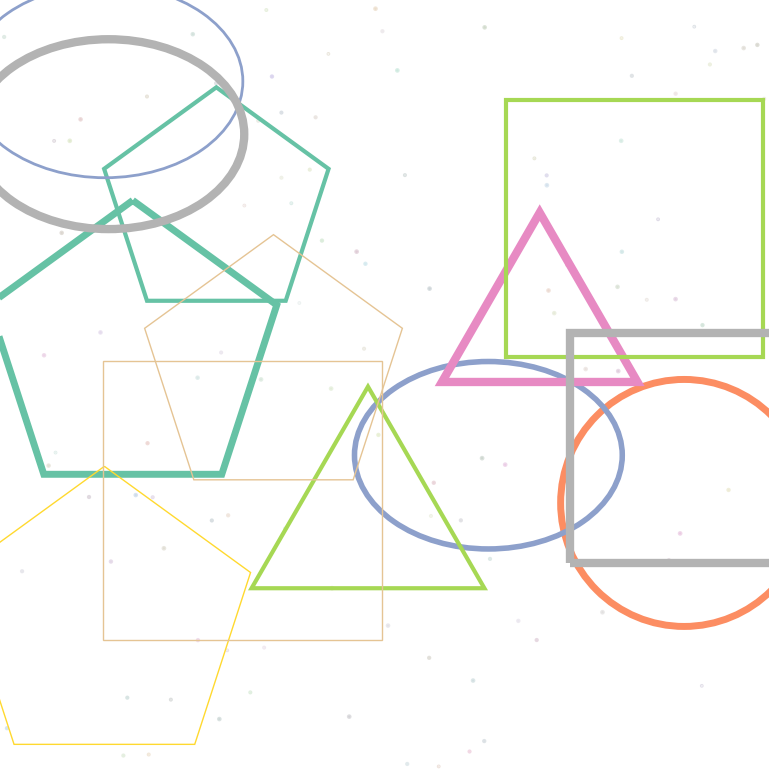[{"shape": "pentagon", "thickness": 1.5, "radius": 0.77, "center": [0.281, 0.733]}, {"shape": "pentagon", "thickness": 2.5, "radius": 0.98, "center": [0.172, 0.543]}, {"shape": "circle", "thickness": 2.5, "radius": 0.8, "center": [0.888, 0.347]}, {"shape": "oval", "thickness": 1, "radius": 0.89, "center": [0.137, 0.894]}, {"shape": "oval", "thickness": 2, "radius": 0.87, "center": [0.634, 0.409]}, {"shape": "triangle", "thickness": 3, "radius": 0.73, "center": [0.701, 0.577]}, {"shape": "triangle", "thickness": 1.5, "radius": 0.87, "center": [0.478, 0.323]}, {"shape": "square", "thickness": 1.5, "radius": 0.83, "center": [0.824, 0.704]}, {"shape": "pentagon", "thickness": 0.5, "radius": 1.0, "center": [0.136, 0.195]}, {"shape": "square", "thickness": 0.5, "radius": 0.91, "center": [0.314, 0.351]}, {"shape": "pentagon", "thickness": 0.5, "radius": 0.88, "center": [0.355, 0.519]}, {"shape": "oval", "thickness": 3, "radius": 0.88, "center": [0.141, 0.826]}, {"shape": "square", "thickness": 3, "radius": 0.75, "center": [0.889, 0.418]}]